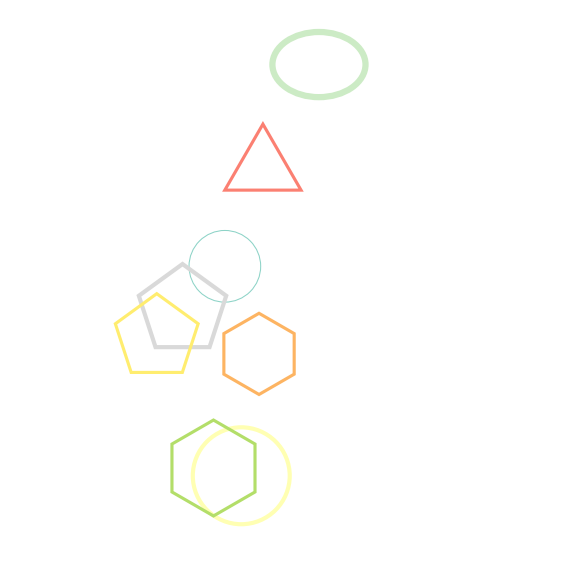[{"shape": "circle", "thickness": 0.5, "radius": 0.31, "center": [0.389, 0.538]}, {"shape": "circle", "thickness": 2, "radius": 0.42, "center": [0.418, 0.175]}, {"shape": "triangle", "thickness": 1.5, "radius": 0.38, "center": [0.455, 0.708]}, {"shape": "hexagon", "thickness": 1.5, "radius": 0.35, "center": [0.449, 0.386]}, {"shape": "hexagon", "thickness": 1.5, "radius": 0.42, "center": [0.37, 0.189]}, {"shape": "pentagon", "thickness": 2, "radius": 0.4, "center": [0.316, 0.462]}, {"shape": "oval", "thickness": 3, "radius": 0.4, "center": [0.552, 0.887]}, {"shape": "pentagon", "thickness": 1.5, "radius": 0.38, "center": [0.271, 0.415]}]